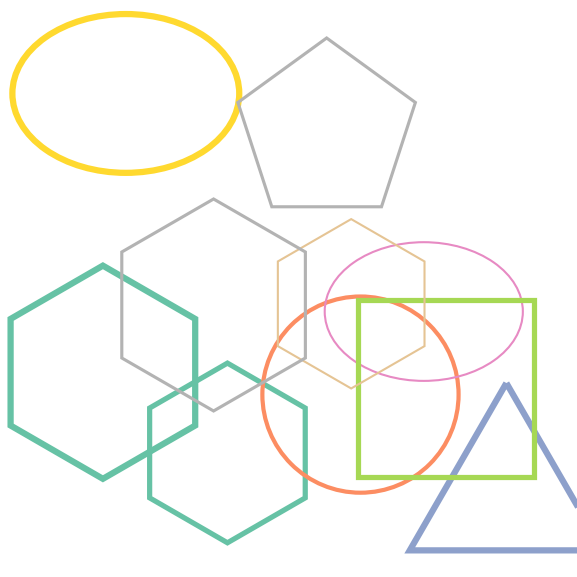[{"shape": "hexagon", "thickness": 2.5, "radius": 0.78, "center": [0.394, 0.215]}, {"shape": "hexagon", "thickness": 3, "radius": 0.92, "center": [0.178, 0.355]}, {"shape": "circle", "thickness": 2, "radius": 0.85, "center": [0.624, 0.316]}, {"shape": "triangle", "thickness": 3, "radius": 0.97, "center": [0.877, 0.143]}, {"shape": "oval", "thickness": 1, "radius": 0.86, "center": [0.734, 0.46]}, {"shape": "square", "thickness": 2.5, "radius": 0.77, "center": [0.772, 0.326]}, {"shape": "oval", "thickness": 3, "radius": 0.98, "center": [0.218, 0.837]}, {"shape": "hexagon", "thickness": 1, "radius": 0.73, "center": [0.608, 0.473]}, {"shape": "pentagon", "thickness": 1.5, "radius": 0.81, "center": [0.566, 0.772]}, {"shape": "hexagon", "thickness": 1.5, "radius": 0.92, "center": [0.37, 0.471]}]